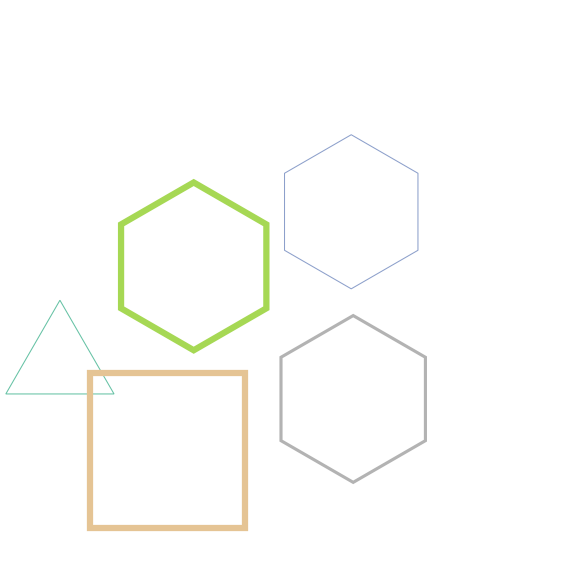[{"shape": "triangle", "thickness": 0.5, "radius": 0.54, "center": [0.104, 0.371]}, {"shape": "hexagon", "thickness": 0.5, "radius": 0.67, "center": [0.608, 0.632]}, {"shape": "hexagon", "thickness": 3, "radius": 0.73, "center": [0.335, 0.538]}, {"shape": "square", "thickness": 3, "radius": 0.67, "center": [0.291, 0.22]}, {"shape": "hexagon", "thickness": 1.5, "radius": 0.72, "center": [0.612, 0.308]}]